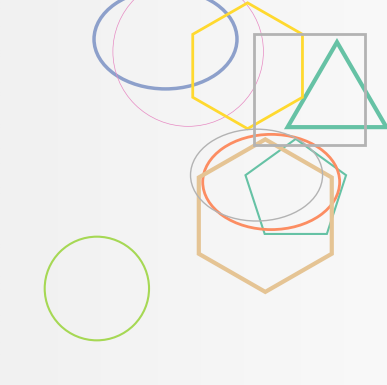[{"shape": "pentagon", "thickness": 1.5, "radius": 0.68, "center": [0.763, 0.503]}, {"shape": "triangle", "thickness": 3, "radius": 0.74, "center": [0.87, 0.743]}, {"shape": "oval", "thickness": 2, "radius": 0.88, "center": [0.7, 0.527]}, {"shape": "oval", "thickness": 2.5, "radius": 0.92, "center": [0.427, 0.898]}, {"shape": "circle", "thickness": 0.5, "radius": 0.97, "center": [0.486, 0.866]}, {"shape": "circle", "thickness": 1.5, "radius": 0.67, "center": [0.25, 0.251]}, {"shape": "hexagon", "thickness": 2, "radius": 0.82, "center": [0.639, 0.829]}, {"shape": "hexagon", "thickness": 3, "radius": 0.99, "center": [0.685, 0.44]}, {"shape": "square", "thickness": 2, "radius": 0.72, "center": [0.799, 0.768]}, {"shape": "oval", "thickness": 1, "radius": 0.85, "center": [0.662, 0.545]}]